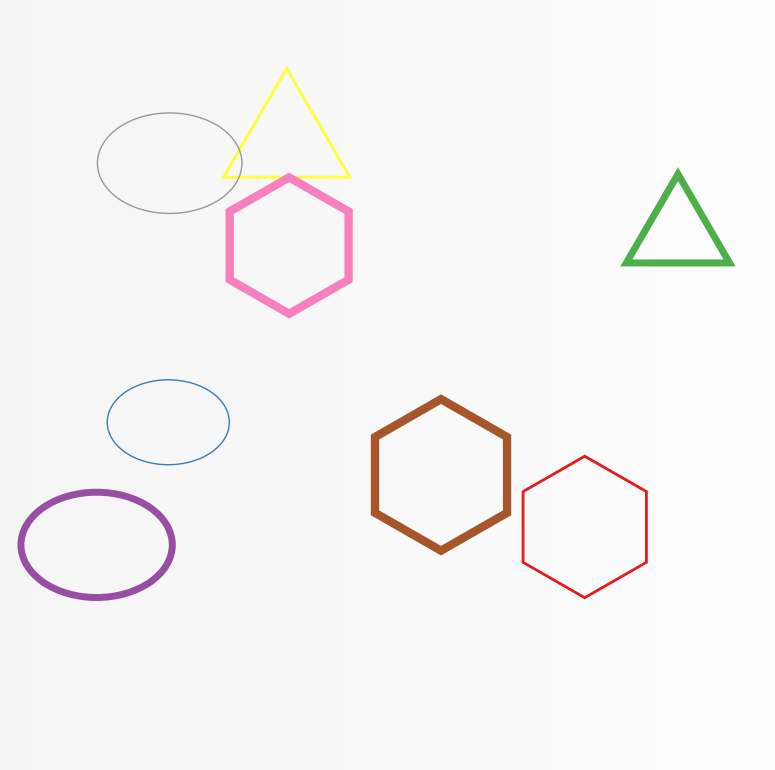[{"shape": "hexagon", "thickness": 1, "radius": 0.46, "center": [0.755, 0.316]}, {"shape": "oval", "thickness": 0.5, "radius": 0.39, "center": [0.217, 0.452]}, {"shape": "triangle", "thickness": 2.5, "radius": 0.38, "center": [0.875, 0.697]}, {"shape": "oval", "thickness": 2.5, "radius": 0.49, "center": [0.125, 0.292]}, {"shape": "triangle", "thickness": 1, "radius": 0.47, "center": [0.37, 0.817]}, {"shape": "hexagon", "thickness": 3, "radius": 0.49, "center": [0.569, 0.383]}, {"shape": "hexagon", "thickness": 3, "radius": 0.44, "center": [0.373, 0.681]}, {"shape": "oval", "thickness": 0.5, "radius": 0.47, "center": [0.219, 0.788]}]